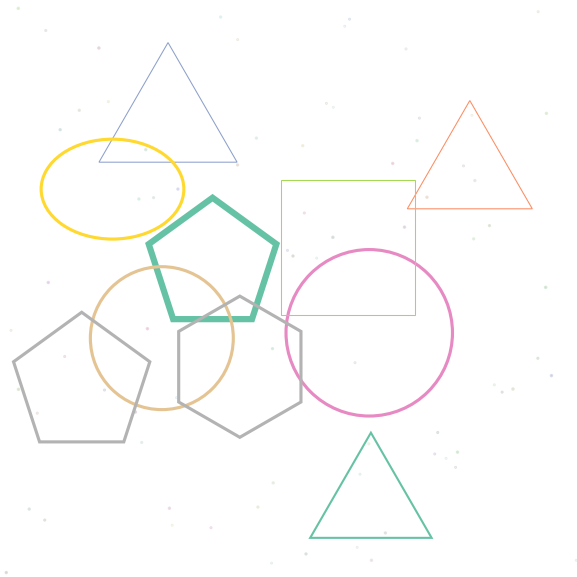[{"shape": "triangle", "thickness": 1, "radius": 0.61, "center": [0.642, 0.128]}, {"shape": "pentagon", "thickness": 3, "radius": 0.58, "center": [0.368, 0.541]}, {"shape": "triangle", "thickness": 0.5, "radius": 0.62, "center": [0.814, 0.7]}, {"shape": "triangle", "thickness": 0.5, "radius": 0.69, "center": [0.291, 0.787]}, {"shape": "circle", "thickness": 1.5, "radius": 0.72, "center": [0.639, 0.423]}, {"shape": "square", "thickness": 0.5, "radius": 0.58, "center": [0.603, 0.571]}, {"shape": "oval", "thickness": 1.5, "radius": 0.62, "center": [0.195, 0.672]}, {"shape": "circle", "thickness": 1.5, "radius": 0.62, "center": [0.28, 0.414]}, {"shape": "pentagon", "thickness": 1.5, "radius": 0.62, "center": [0.141, 0.334]}, {"shape": "hexagon", "thickness": 1.5, "radius": 0.61, "center": [0.415, 0.364]}]